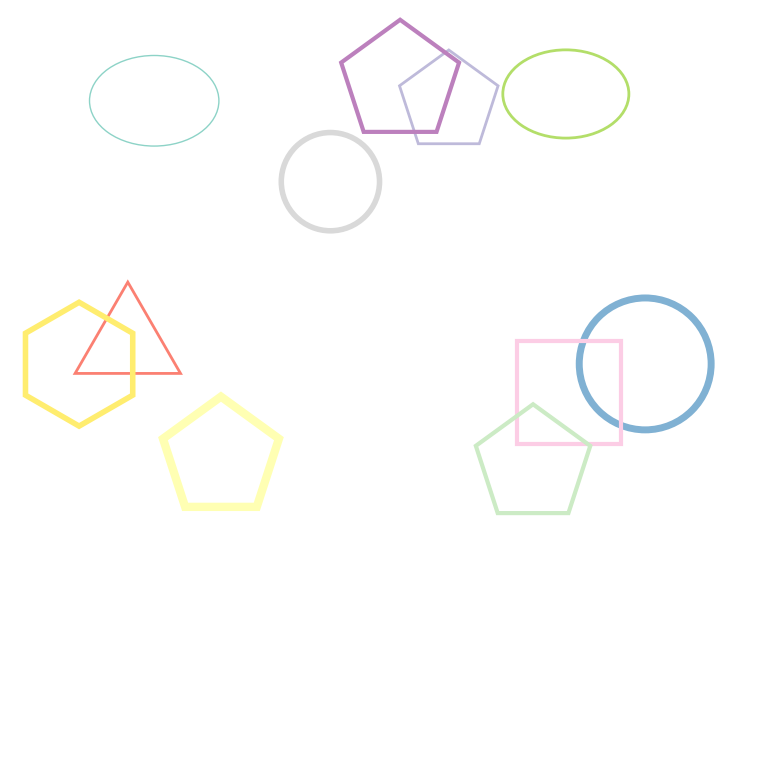[{"shape": "oval", "thickness": 0.5, "radius": 0.42, "center": [0.2, 0.869]}, {"shape": "pentagon", "thickness": 3, "radius": 0.4, "center": [0.287, 0.406]}, {"shape": "pentagon", "thickness": 1, "radius": 0.34, "center": [0.583, 0.868]}, {"shape": "triangle", "thickness": 1, "radius": 0.4, "center": [0.166, 0.555]}, {"shape": "circle", "thickness": 2.5, "radius": 0.43, "center": [0.838, 0.527]}, {"shape": "oval", "thickness": 1, "radius": 0.41, "center": [0.735, 0.878]}, {"shape": "square", "thickness": 1.5, "radius": 0.34, "center": [0.739, 0.49]}, {"shape": "circle", "thickness": 2, "radius": 0.32, "center": [0.429, 0.764]}, {"shape": "pentagon", "thickness": 1.5, "radius": 0.4, "center": [0.52, 0.894]}, {"shape": "pentagon", "thickness": 1.5, "radius": 0.39, "center": [0.692, 0.397]}, {"shape": "hexagon", "thickness": 2, "radius": 0.4, "center": [0.103, 0.527]}]